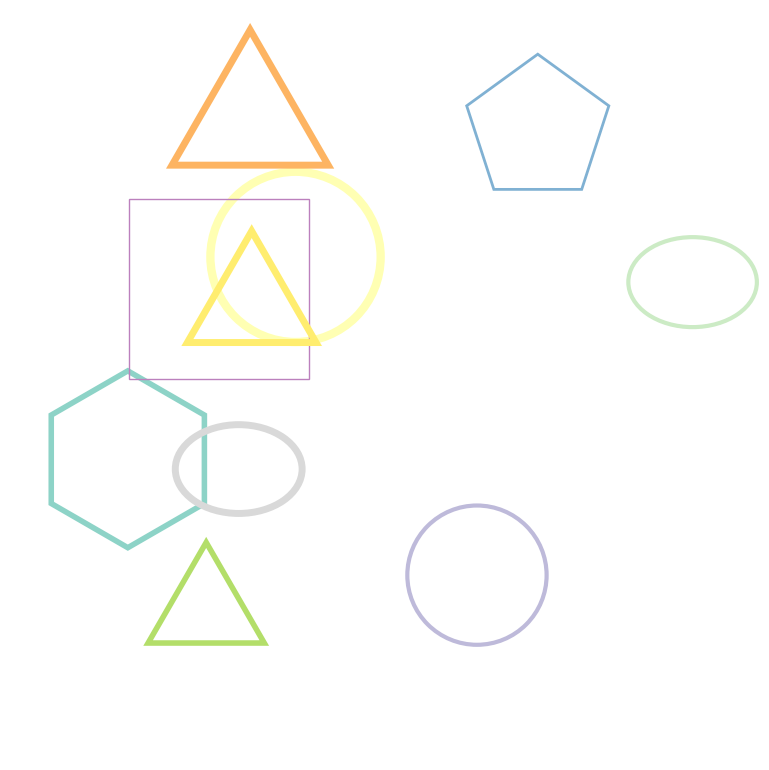[{"shape": "hexagon", "thickness": 2, "radius": 0.57, "center": [0.166, 0.404]}, {"shape": "circle", "thickness": 3, "radius": 0.55, "center": [0.384, 0.666]}, {"shape": "circle", "thickness": 1.5, "radius": 0.45, "center": [0.619, 0.253]}, {"shape": "pentagon", "thickness": 1, "radius": 0.49, "center": [0.698, 0.833]}, {"shape": "triangle", "thickness": 2.5, "radius": 0.59, "center": [0.325, 0.844]}, {"shape": "triangle", "thickness": 2, "radius": 0.44, "center": [0.268, 0.208]}, {"shape": "oval", "thickness": 2.5, "radius": 0.41, "center": [0.31, 0.391]}, {"shape": "square", "thickness": 0.5, "radius": 0.58, "center": [0.284, 0.624]}, {"shape": "oval", "thickness": 1.5, "radius": 0.42, "center": [0.899, 0.634]}, {"shape": "triangle", "thickness": 2.5, "radius": 0.48, "center": [0.327, 0.603]}]